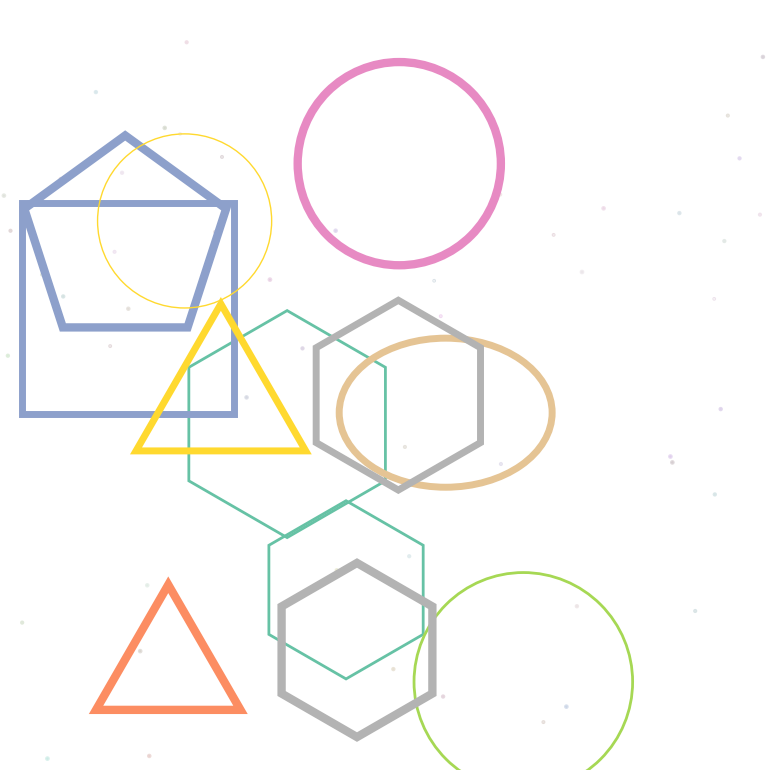[{"shape": "hexagon", "thickness": 1, "radius": 0.74, "center": [0.373, 0.449]}, {"shape": "hexagon", "thickness": 1, "radius": 0.58, "center": [0.449, 0.234]}, {"shape": "triangle", "thickness": 3, "radius": 0.54, "center": [0.219, 0.132]}, {"shape": "square", "thickness": 2.5, "radius": 0.69, "center": [0.166, 0.6]}, {"shape": "pentagon", "thickness": 3, "radius": 0.69, "center": [0.163, 0.686]}, {"shape": "circle", "thickness": 3, "radius": 0.66, "center": [0.519, 0.787]}, {"shape": "circle", "thickness": 1, "radius": 0.71, "center": [0.68, 0.114]}, {"shape": "circle", "thickness": 0.5, "radius": 0.57, "center": [0.24, 0.713]}, {"shape": "triangle", "thickness": 2.5, "radius": 0.64, "center": [0.287, 0.478]}, {"shape": "oval", "thickness": 2.5, "radius": 0.69, "center": [0.579, 0.464]}, {"shape": "hexagon", "thickness": 3, "radius": 0.57, "center": [0.464, 0.156]}, {"shape": "hexagon", "thickness": 2.5, "radius": 0.62, "center": [0.517, 0.487]}]